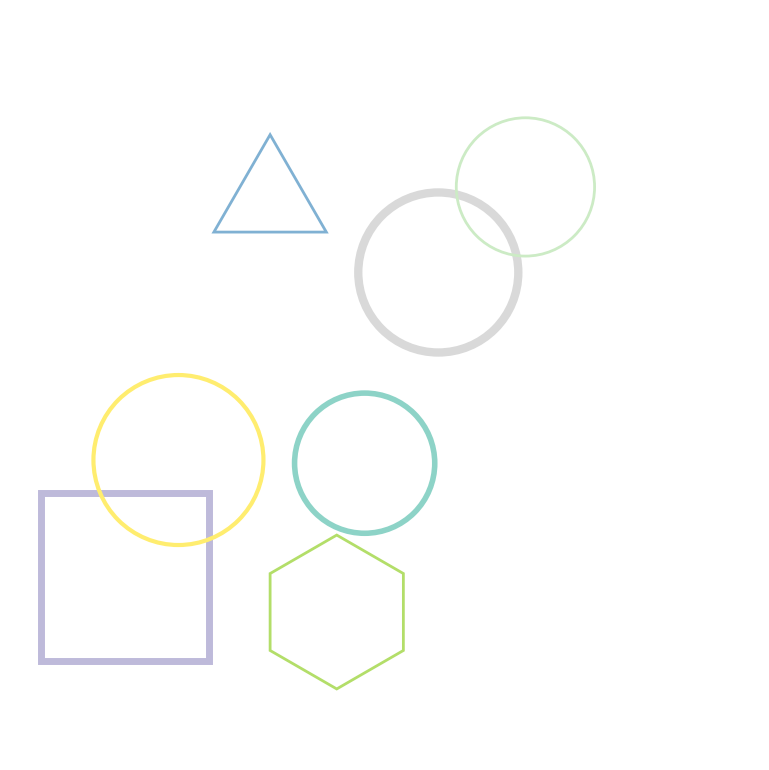[{"shape": "circle", "thickness": 2, "radius": 0.46, "center": [0.474, 0.398]}, {"shape": "square", "thickness": 2.5, "radius": 0.54, "center": [0.162, 0.25]}, {"shape": "triangle", "thickness": 1, "radius": 0.42, "center": [0.351, 0.741]}, {"shape": "hexagon", "thickness": 1, "radius": 0.5, "center": [0.437, 0.205]}, {"shape": "circle", "thickness": 3, "radius": 0.52, "center": [0.569, 0.646]}, {"shape": "circle", "thickness": 1, "radius": 0.45, "center": [0.682, 0.757]}, {"shape": "circle", "thickness": 1.5, "radius": 0.55, "center": [0.232, 0.403]}]